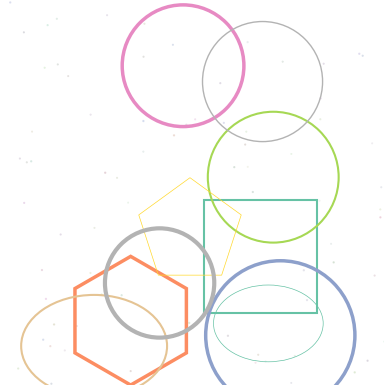[{"shape": "oval", "thickness": 0.5, "radius": 0.71, "center": [0.697, 0.16]}, {"shape": "square", "thickness": 1.5, "radius": 0.74, "center": [0.676, 0.334]}, {"shape": "hexagon", "thickness": 2.5, "radius": 0.84, "center": [0.339, 0.167]}, {"shape": "circle", "thickness": 2.5, "radius": 0.97, "center": [0.728, 0.129]}, {"shape": "circle", "thickness": 2.5, "radius": 0.79, "center": [0.475, 0.829]}, {"shape": "circle", "thickness": 1.5, "radius": 0.85, "center": [0.71, 0.54]}, {"shape": "pentagon", "thickness": 0.5, "radius": 0.7, "center": [0.493, 0.399]}, {"shape": "oval", "thickness": 1.5, "radius": 0.95, "center": [0.244, 0.101]}, {"shape": "circle", "thickness": 1, "radius": 0.78, "center": [0.682, 0.788]}, {"shape": "circle", "thickness": 3, "radius": 0.71, "center": [0.415, 0.265]}]